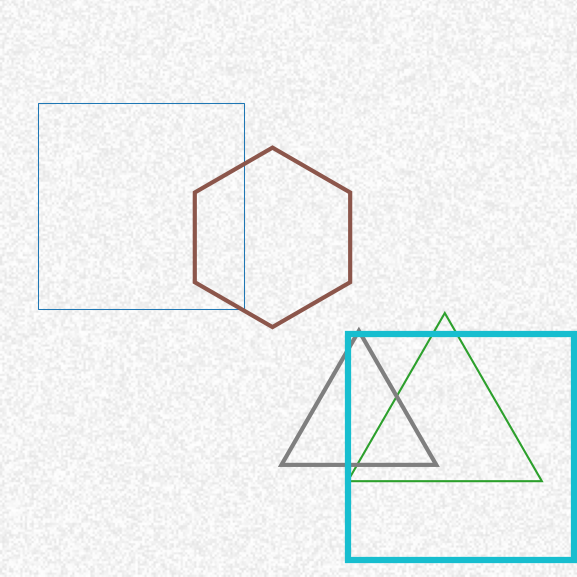[{"shape": "square", "thickness": 0.5, "radius": 0.89, "center": [0.244, 0.642]}, {"shape": "triangle", "thickness": 1, "radius": 0.97, "center": [0.77, 0.263]}, {"shape": "hexagon", "thickness": 2, "radius": 0.78, "center": [0.472, 0.588]}, {"shape": "triangle", "thickness": 2, "radius": 0.77, "center": [0.621, 0.272]}, {"shape": "square", "thickness": 3, "radius": 0.98, "center": [0.799, 0.225]}]